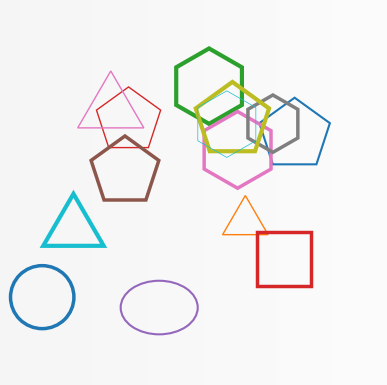[{"shape": "pentagon", "thickness": 1.5, "radius": 0.48, "center": [0.76, 0.651]}, {"shape": "circle", "thickness": 2.5, "radius": 0.41, "center": [0.109, 0.228]}, {"shape": "triangle", "thickness": 1, "radius": 0.34, "center": [0.633, 0.424]}, {"shape": "hexagon", "thickness": 3, "radius": 0.49, "center": [0.54, 0.776]}, {"shape": "square", "thickness": 2.5, "radius": 0.35, "center": [0.733, 0.327]}, {"shape": "pentagon", "thickness": 1, "radius": 0.44, "center": [0.332, 0.687]}, {"shape": "oval", "thickness": 1.5, "radius": 0.5, "center": [0.411, 0.201]}, {"shape": "pentagon", "thickness": 2.5, "radius": 0.46, "center": [0.322, 0.555]}, {"shape": "hexagon", "thickness": 2.5, "radius": 0.5, "center": [0.613, 0.611]}, {"shape": "triangle", "thickness": 1, "radius": 0.49, "center": [0.286, 0.717]}, {"shape": "hexagon", "thickness": 2.5, "radius": 0.37, "center": [0.704, 0.679]}, {"shape": "pentagon", "thickness": 3, "radius": 0.5, "center": [0.6, 0.688]}, {"shape": "triangle", "thickness": 3, "radius": 0.45, "center": [0.19, 0.407]}, {"shape": "hexagon", "thickness": 0.5, "radius": 0.43, "center": [0.585, 0.678]}]